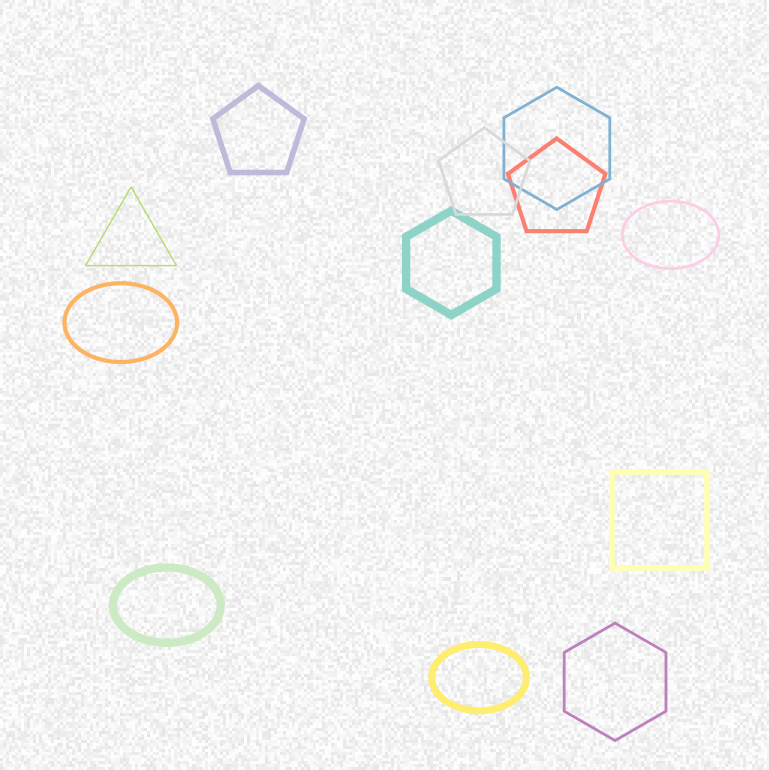[{"shape": "hexagon", "thickness": 3, "radius": 0.34, "center": [0.586, 0.659]}, {"shape": "square", "thickness": 2, "radius": 0.31, "center": [0.856, 0.324]}, {"shape": "pentagon", "thickness": 2, "radius": 0.31, "center": [0.336, 0.826]}, {"shape": "pentagon", "thickness": 1.5, "radius": 0.33, "center": [0.723, 0.754]}, {"shape": "hexagon", "thickness": 1, "radius": 0.4, "center": [0.723, 0.807]}, {"shape": "oval", "thickness": 1.5, "radius": 0.37, "center": [0.157, 0.581]}, {"shape": "triangle", "thickness": 0.5, "radius": 0.34, "center": [0.17, 0.689]}, {"shape": "oval", "thickness": 1, "radius": 0.31, "center": [0.871, 0.695]}, {"shape": "pentagon", "thickness": 1, "radius": 0.31, "center": [0.629, 0.772]}, {"shape": "hexagon", "thickness": 1, "radius": 0.38, "center": [0.799, 0.115]}, {"shape": "oval", "thickness": 3, "radius": 0.35, "center": [0.217, 0.214]}, {"shape": "oval", "thickness": 2.5, "radius": 0.31, "center": [0.622, 0.12]}]